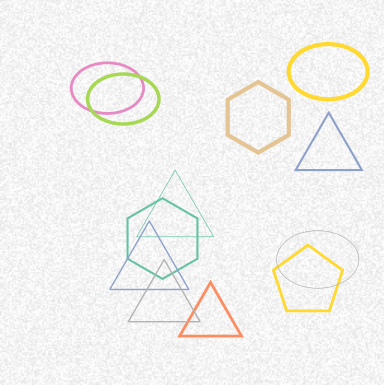[{"shape": "triangle", "thickness": 0.5, "radius": 0.58, "center": [0.455, 0.443]}, {"shape": "hexagon", "thickness": 1.5, "radius": 0.52, "center": [0.422, 0.38]}, {"shape": "triangle", "thickness": 2, "radius": 0.46, "center": [0.547, 0.174]}, {"shape": "triangle", "thickness": 1, "radius": 0.59, "center": [0.388, 0.307]}, {"shape": "triangle", "thickness": 1.5, "radius": 0.5, "center": [0.854, 0.608]}, {"shape": "oval", "thickness": 2, "radius": 0.47, "center": [0.279, 0.771]}, {"shape": "oval", "thickness": 2.5, "radius": 0.46, "center": [0.32, 0.743]}, {"shape": "pentagon", "thickness": 2, "radius": 0.47, "center": [0.8, 0.269]}, {"shape": "oval", "thickness": 3, "radius": 0.51, "center": [0.852, 0.814]}, {"shape": "hexagon", "thickness": 3, "radius": 0.46, "center": [0.671, 0.695]}, {"shape": "oval", "thickness": 0.5, "radius": 0.53, "center": [0.825, 0.326]}, {"shape": "triangle", "thickness": 1, "radius": 0.54, "center": [0.427, 0.218]}]